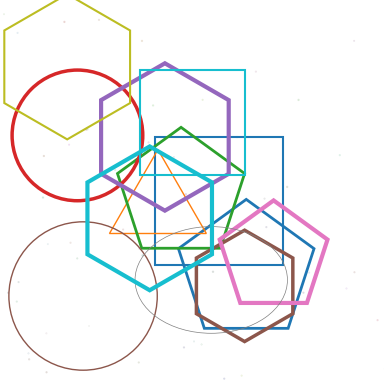[{"shape": "pentagon", "thickness": 2, "radius": 0.93, "center": [0.64, 0.297]}, {"shape": "square", "thickness": 1.5, "radius": 0.83, "center": [0.568, 0.479]}, {"shape": "triangle", "thickness": 1, "radius": 0.73, "center": [0.41, 0.466]}, {"shape": "pentagon", "thickness": 2, "radius": 0.87, "center": [0.47, 0.496]}, {"shape": "circle", "thickness": 2.5, "radius": 0.85, "center": [0.201, 0.648]}, {"shape": "hexagon", "thickness": 3, "radius": 0.96, "center": [0.428, 0.644]}, {"shape": "circle", "thickness": 1, "radius": 0.96, "center": [0.216, 0.231]}, {"shape": "hexagon", "thickness": 2.5, "radius": 0.72, "center": [0.635, 0.257]}, {"shape": "pentagon", "thickness": 3, "radius": 0.74, "center": [0.711, 0.332]}, {"shape": "oval", "thickness": 0.5, "radius": 0.99, "center": [0.549, 0.273]}, {"shape": "hexagon", "thickness": 1.5, "radius": 0.94, "center": [0.175, 0.827]}, {"shape": "hexagon", "thickness": 3, "radius": 0.93, "center": [0.389, 0.433]}, {"shape": "square", "thickness": 1.5, "radius": 0.68, "center": [0.501, 0.683]}]